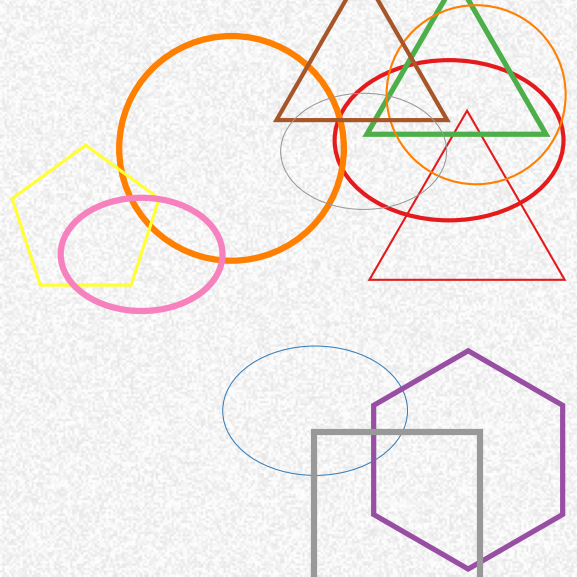[{"shape": "oval", "thickness": 2, "radius": 0.99, "center": [0.778, 0.756]}, {"shape": "triangle", "thickness": 1, "radius": 0.98, "center": [0.809, 0.612]}, {"shape": "oval", "thickness": 0.5, "radius": 0.8, "center": [0.546, 0.288]}, {"shape": "triangle", "thickness": 2.5, "radius": 0.9, "center": [0.79, 0.856]}, {"shape": "hexagon", "thickness": 2.5, "radius": 0.94, "center": [0.811, 0.203]}, {"shape": "circle", "thickness": 1, "radius": 0.78, "center": [0.824, 0.835]}, {"shape": "circle", "thickness": 3, "radius": 0.97, "center": [0.401, 0.742]}, {"shape": "pentagon", "thickness": 1.5, "radius": 0.67, "center": [0.148, 0.614]}, {"shape": "triangle", "thickness": 2, "radius": 0.85, "center": [0.627, 0.876]}, {"shape": "oval", "thickness": 3, "radius": 0.7, "center": [0.245, 0.559]}, {"shape": "oval", "thickness": 0.5, "radius": 0.72, "center": [0.63, 0.737]}, {"shape": "square", "thickness": 3, "radius": 0.72, "center": [0.688, 0.107]}]